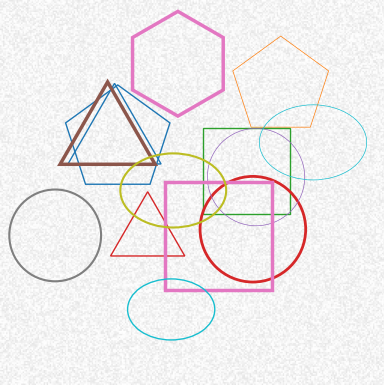[{"shape": "triangle", "thickness": 1, "radius": 0.7, "center": [0.297, 0.644]}, {"shape": "pentagon", "thickness": 1, "radius": 0.71, "center": [0.306, 0.637]}, {"shape": "pentagon", "thickness": 0.5, "radius": 0.65, "center": [0.729, 0.775]}, {"shape": "square", "thickness": 1, "radius": 0.56, "center": [0.64, 0.555]}, {"shape": "triangle", "thickness": 1, "radius": 0.56, "center": [0.384, 0.391]}, {"shape": "circle", "thickness": 2, "radius": 0.69, "center": [0.657, 0.405]}, {"shape": "circle", "thickness": 0.5, "radius": 0.63, "center": [0.665, 0.54]}, {"shape": "triangle", "thickness": 2.5, "radius": 0.71, "center": [0.279, 0.645]}, {"shape": "hexagon", "thickness": 2.5, "radius": 0.68, "center": [0.462, 0.834]}, {"shape": "square", "thickness": 2.5, "radius": 0.7, "center": [0.568, 0.387]}, {"shape": "circle", "thickness": 1.5, "radius": 0.6, "center": [0.143, 0.389]}, {"shape": "oval", "thickness": 1.5, "radius": 0.69, "center": [0.45, 0.505]}, {"shape": "oval", "thickness": 1, "radius": 0.57, "center": [0.445, 0.196]}, {"shape": "oval", "thickness": 0.5, "radius": 0.7, "center": [0.813, 0.63]}]